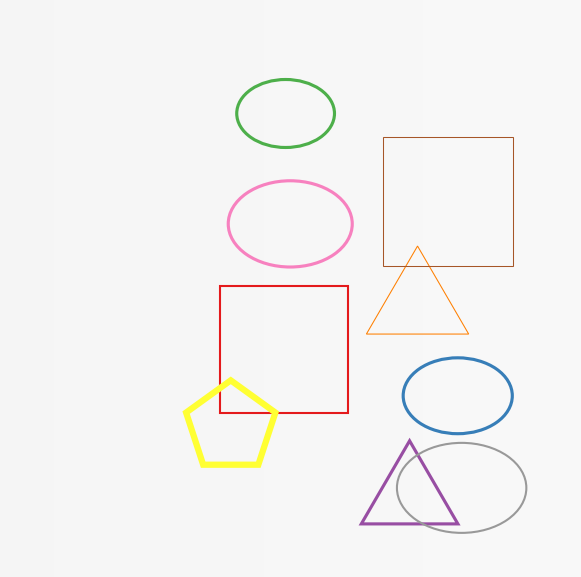[{"shape": "square", "thickness": 1, "radius": 0.55, "center": [0.489, 0.394]}, {"shape": "oval", "thickness": 1.5, "radius": 0.47, "center": [0.788, 0.314]}, {"shape": "oval", "thickness": 1.5, "radius": 0.42, "center": [0.491, 0.803]}, {"shape": "triangle", "thickness": 1.5, "radius": 0.48, "center": [0.705, 0.14]}, {"shape": "triangle", "thickness": 0.5, "radius": 0.51, "center": [0.718, 0.471]}, {"shape": "pentagon", "thickness": 3, "radius": 0.4, "center": [0.397, 0.26]}, {"shape": "square", "thickness": 0.5, "radius": 0.56, "center": [0.771, 0.65]}, {"shape": "oval", "thickness": 1.5, "radius": 0.53, "center": [0.499, 0.611]}, {"shape": "oval", "thickness": 1, "radius": 0.56, "center": [0.794, 0.154]}]